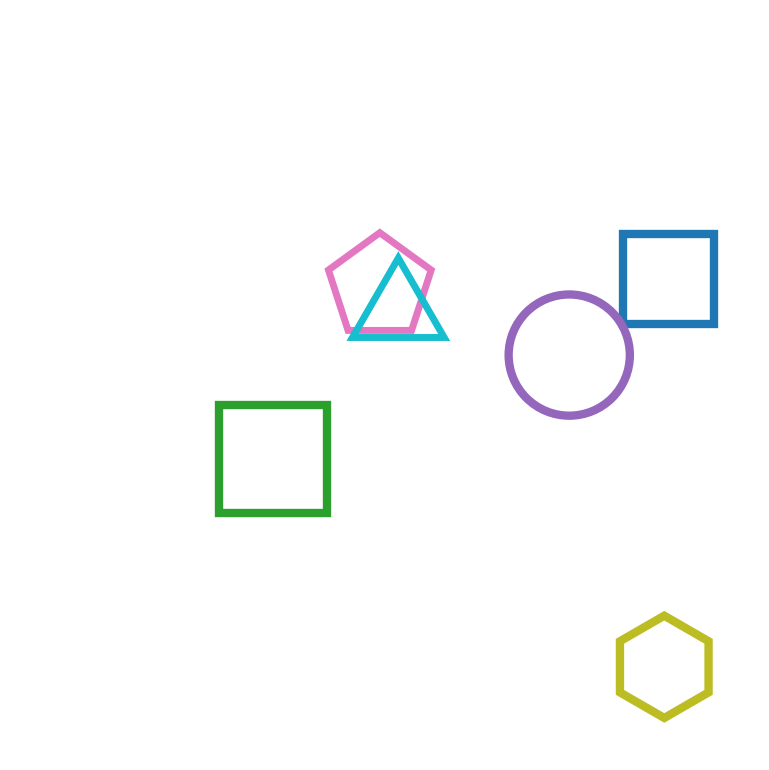[{"shape": "square", "thickness": 3, "radius": 0.29, "center": [0.868, 0.638]}, {"shape": "square", "thickness": 3, "radius": 0.35, "center": [0.355, 0.404]}, {"shape": "circle", "thickness": 3, "radius": 0.39, "center": [0.739, 0.539]}, {"shape": "pentagon", "thickness": 2.5, "radius": 0.35, "center": [0.493, 0.628]}, {"shape": "hexagon", "thickness": 3, "radius": 0.33, "center": [0.863, 0.134]}, {"shape": "triangle", "thickness": 2.5, "radius": 0.34, "center": [0.517, 0.596]}]